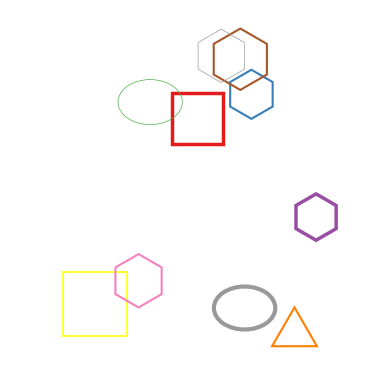[{"shape": "square", "thickness": 2.5, "radius": 0.33, "center": [0.513, 0.693]}, {"shape": "hexagon", "thickness": 1.5, "radius": 0.32, "center": [0.653, 0.755]}, {"shape": "oval", "thickness": 0.5, "radius": 0.42, "center": [0.39, 0.735]}, {"shape": "hexagon", "thickness": 2.5, "radius": 0.3, "center": [0.821, 0.436]}, {"shape": "triangle", "thickness": 1.5, "radius": 0.34, "center": [0.765, 0.134]}, {"shape": "square", "thickness": 1.5, "radius": 0.41, "center": [0.246, 0.21]}, {"shape": "hexagon", "thickness": 1.5, "radius": 0.4, "center": [0.624, 0.846]}, {"shape": "hexagon", "thickness": 1.5, "radius": 0.35, "center": [0.36, 0.271]}, {"shape": "oval", "thickness": 3, "radius": 0.4, "center": [0.635, 0.2]}, {"shape": "hexagon", "thickness": 0.5, "radius": 0.35, "center": [0.575, 0.855]}]